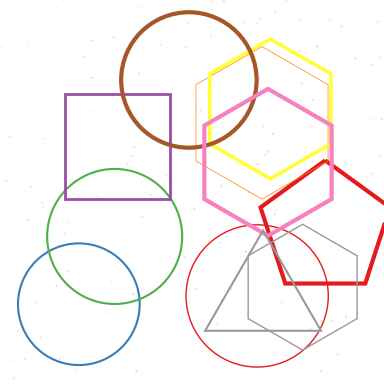[{"shape": "pentagon", "thickness": 3, "radius": 0.88, "center": [0.845, 0.407]}, {"shape": "circle", "thickness": 1, "radius": 0.92, "center": [0.668, 0.231]}, {"shape": "circle", "thickness": 1.5, "radius": 0.79, "center": [0.205, 0.21]}, {"shape": "circle", "thickness": 1.5, "radius": 0.88, "center": [0.298, 0.386]}, {"shape": "square", "thickness": 2, "radius": 0.68, "center": [0.305, 0.62]}, {"shape": "hexagon", "thickness": 0.5, "radius": 0.99, "center": [0.681, 0.681]}, {"shape": "hexagon", "thickness": 2.5, "radius": 0.91, "center": [0.702, 0.717]}, {"shape": "circle", "thickness": 3, "radius": 0.88, "center": [0.491, 0.792]}, {"shape": "hexagon", "thickness": 3, "radius": 0.95, "center": [0.696, 0.578]}, {"shape": "hexagon", "thickness": 1, "radius": 0.82, "center": [0.786, 0.254]}, {"shape": "triangle", "thickness": 1.5, "radius": 0.87, "center": [0.683, 0.228]}]